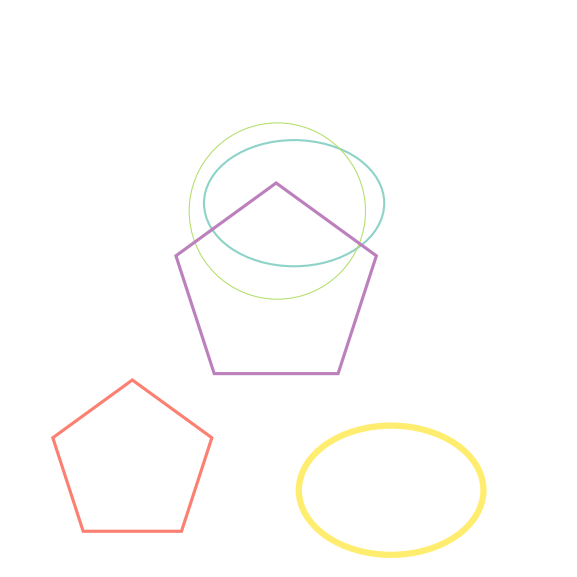[{"shape": "oval", "thickness": 1, "radius": 0.78, "center": [0.509, 0.647]}, {"shape": "pentagon", "thickness": 1.5, "radius": 0.72, "center": [0.229, 0.196]}, {"shape": "circle", "thickness": 0.5, "radius": 0.76, "center": [0.48, 0.634]}, {"shape": "pentagon", "thickness": 1.5, "radius": 0.91, "center": [0.478, 0.5]}, {"shape": "oval", "thickness": 3, "radius": 0.8, "center": [0.677, 0.15]}]